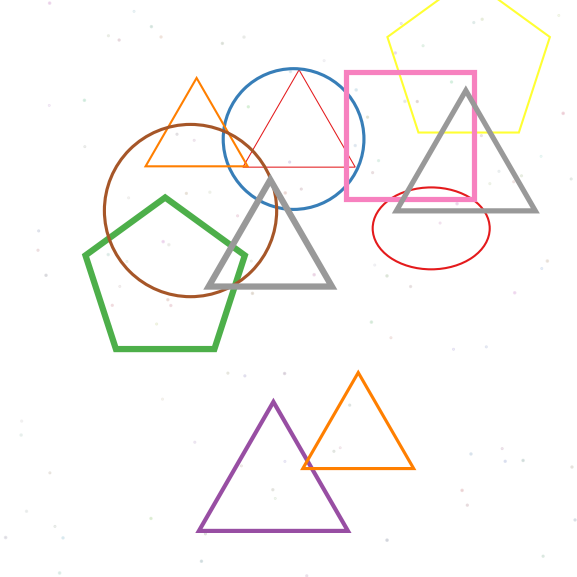[{"shape": "triangle", "thickness": 0.5, "radius": 0.56, "center": [0.518, 0.766]}, {"shape": "oval", "thickness": 1, "radius": 0.51, "center": [0.747, 0.604]}, {"shape": "circle", "thickness": 1.5, "radius": 0.61, "center": [0.508, 0.758]}, {"shape": "pentagon", "thickness": 3, "radius": 0.73, "center": [0.286, 0.512]}, {"shape": "triangle", "thickness": 2, "radius": 0.74, "center": [0.473, 0.154]}, {"shape": "triangle", "thickness": 1.5, "radius": 0.55, "center": [0.62, 0.243]}, {"shape": "triangle", "thickness": 1, "radius": 0.51, "center": [0.34, 0.762]}, {"shape": "pentagon", "thickness": 1, "radius": 0.74, "center": [0.812, 0.889]}, {"shape": "circle", "thickness": 1.5, "radius": 0.75, "center": [0.33, 0.635]}, {"shape": "square", "thickness": 2.5, "radius": 0.55, "center": [0.71, 0.765]}, {"shape": "triangle", "thickness": 2.5, "radius": 0.69, "center": [0.807, 0.703]}, {"shape": "triangle", "thickness": 3, "radius": 0.62, "center": [0.468, 0.565]}]